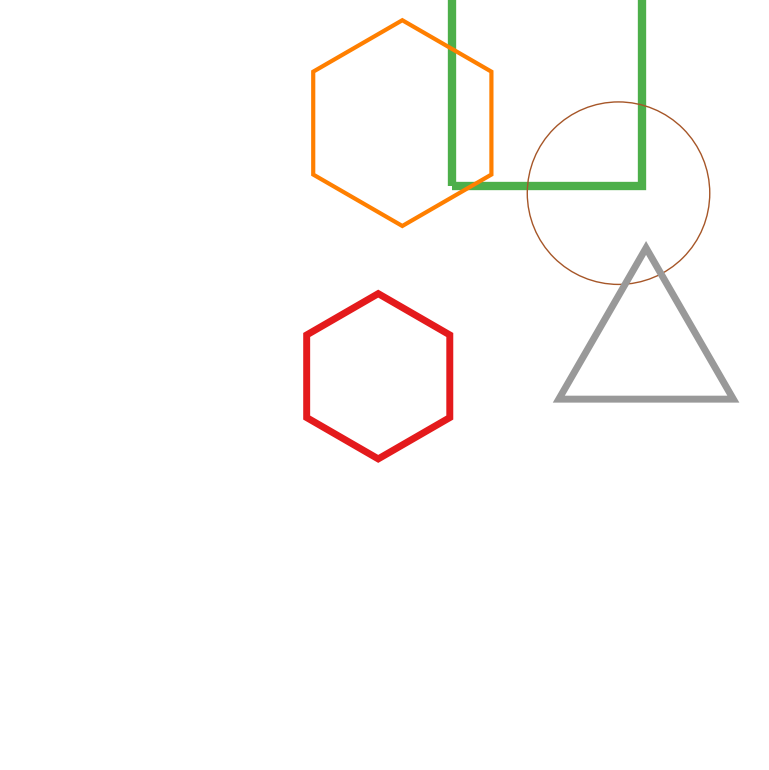[{"shape": "hexagon", "thickness": 2.5, "radius": 0.54, "center": [0.491, 0.511]}, {"shape": "square", "thickness": 3, "radius": 0.62, "center": [0.711, 0.882]}, {"shape": "hexagon", "thickness": 1.5, "radius": 0.67, "center": [0.522, 0.84]}, {"shape": "circle", "thickness": 0.5, "radius": 0.59, "center": [0.803, 0.749]}, {"shape": "triangle", "thickness": 2.5, "radius": 0.65, "center": [0.839, 0.547]}]